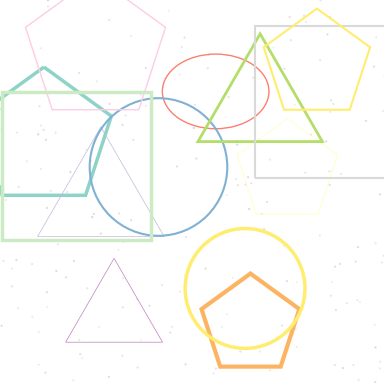[{"shape": "pentagon", "thickness": 2.5, "radius": 0.92, "center": [0.114, 0.642]}, {"shape": "pentagon", "thickness": 0.5, "radius": 0.69, "center": [0.746, 0.555]}, {"shape": "triangle", "thickness": 0.5, "radius": 0.95, "center": [0.262, 0.481]}, {"shape": "oval", "thickness": 1, "radius": 0.69, "center": [0.56, 0.763]}, {"shape": "circle", "thickness": 1.5, "radius": 0.89, "center": [0.412, 0.566]}, {"shape": "pentagon", "thickness": 3, "radius": 0.67, "center": [0.65, 0.156]}, {"shape": "triangle", "thickness": 2, "radius": 0.93, "center": [0.676, 0.726]}, {"shape": "pentagon", "thickness": 1, "radius": 0.96, "center": [0.248, 0.87]}, {"shape": "square", "thickness": 1.5, "radius": 0.99, "center": [0.859, 0.735]}, {"shape": "triangle", "thickness": 0.5, "radius": 0.73, "center": [0.296, 0.184]}, {"shape": "square", "thickness": 2.5, "radius": 0.96, "center": [0.199, 0.569]}, {"shape": "pentagon", "thickness": 1.5, "radius": 0.73, "center": [0.823, 0.832]}, {"shape": "circle", "thickness": 2.5, "radius": 0.78, "center": [0.637, 0.251]}]